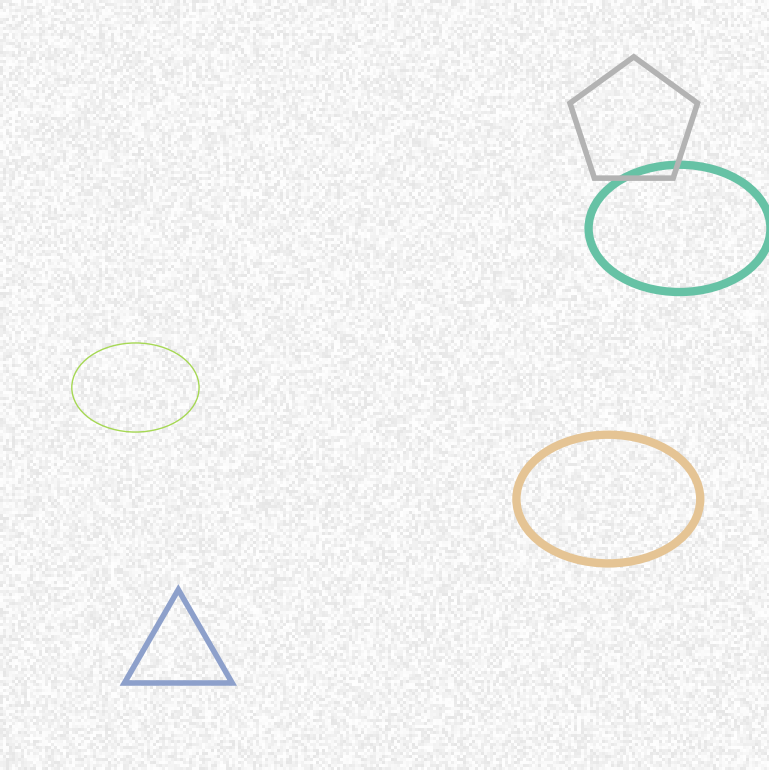[{"shape": "oval", "thickness": 3, "radius": 0.59, "center": [0.882, 0.703]}, {"shape": "triangle", "thickness": 2, "radius": 0.4, "center": [0.232, 0.153]}, {"shape": "oval", "thickness": 0.5, "radius": 0.41, "center": [0.176, 0.497]}, {"shape": "oval", "thickness": 3, "radius": 0.6, "center": [0.79, 0.352]}, {"shape": "pentagon", "thickness": 2, "radius": 0.44, "center": [0.823, 0.839]}]